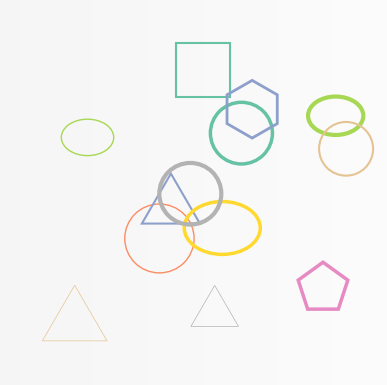[{"shape": "circle", "thickness": 2.5, "radius": 0.4, "center": [0.623, 0.654]}, {"shape": "square", "thickness": 1.5, "radius": 0.35, "center": [0.524, 0.817]}, {"shape": "circle", "thickness": 1, "radius": 0.45, "center": [0.411, 0.381]}, {"shape": "triangle", "thickness": 1.5, "radius": 0.43, "center": [0.441, 0.463]}, {"shape": "hexagon", "thickness": 2, "radius": 0.37, "center": [0.651, 0.716]}, {"shape": "pentagon", "thickness": 2.5, "radius": 0.34, "center": [0.834, 0.252]}, {"shape": "oval", "thickness": 1, "radius": 0.34, "center": [0.226, 0.643]}, {"shape": "oval", "thickness": 3, "radius": 0.36, "center": [0.866, 0.699]}, {"shape": "oval", "thickness": 2.5, "radius": 0.49, "center": [0.574, 0.408]}, {"shape": "circle", "thickness": 1.5, "radius": 0.35, "center": [0.893, 0.613]}, {"shape": "triangle", "thickness": 0.5, "radius": 0.48, "center": [0.193, 0.163]}, {"shape": "triangle", "thickness": 0.5, "radius": 0.35, "center": [0.554, 0.188]}, {"shape": "circle", "thickness": 3, "radius": 0.4, "center": [0.491, 0.497]}]